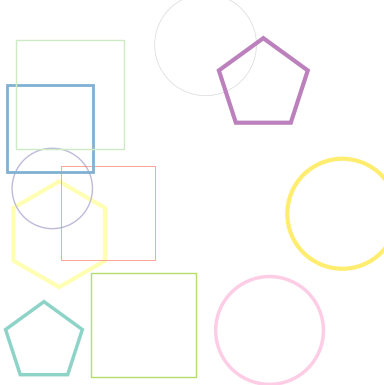[{"shape": "pentagon", "thickness": 2.5, "radius": 0.52, "center": [0.114, 0.112]}, {"shape": "hexagon", "thickness": 3, "radius": 0.69, "center": [0.154, 0.391]}, {"shape": "circle", "thickness": 1, "radius": 0.52, "center": [0.136, 0.511]}, {"shape": "square", "thickness": 0.5, "radius": 0.61, "center": [0.281, 0.447]}, {"shape": "square", "thickness": 2, "radius": 0.56, "center": [0.13, 0.666]}, {"shape": "square", "thickness": 1, "radius": 0.68, "center": [0.373, 0.156]}, {"shape": "circle", "thickness": 2.5, "radius": 0.7, "center": [0.7, 0.142]}, {"shape": "circle", "thickness": 0.5, "radius": 0.66, "center": [0.534, 0.884]}, {"shape": "pentagon", "thickness": 3, "radius": 0.61, "center": [0.684, 0.779]}, {"shape": "square", "thickness": 1, "radius": 0.71, "center": [0.182, 0.754]}, {"shape": "circle", "thickness": 3, "radius": 0.71, "center": [0.889, 0.445]}]